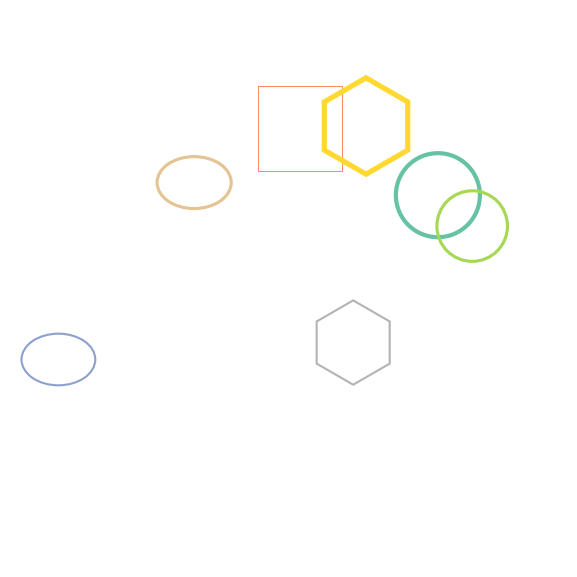[{"shape": "circle", "thickness": 2, "radius": 0.36, "center": [0.758, 0.661]}, {"shape": "square", "thickness": 0.5, "radius": 0.37, "center": [0.519, 0.776]}, {"shape": "oval", "thickness": 1, "radius": 0.32, "center": [0.101, 0.377]}, {"shape": "circle", "thickness": 1.5, "radius": 0.31, "center": [0.818, 0.608]}, {"shape": "hexagon", "thickness": 2.5, "radius": 0.42, "center": [0.634, 0.781]}, {"shape": "oval", "thickness": 1.5, "radius": 0.32, "center": [0.336, 0.683]}, {"shape": "hexagon", "thickness": 1, "radius": 0.37, "center": [0.612, 0.406]}]